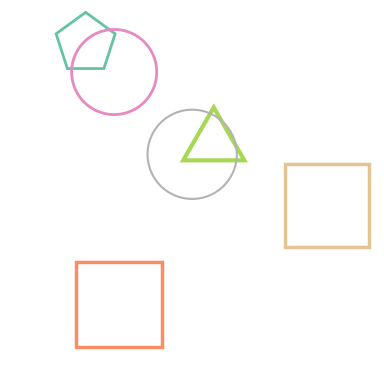[{"shape": "pentagon", "thickness": 2, "radius": 0.4, "center": [0.222, 0.887]}, {"shape": "square", "thickness": 2.5, "radius": 0.56, "center": [0.31, 0.209]}, {"shape": "circle", "thickness": 2, "radius": 0.55, "center": [0.297, 0.813]}, {"shape": "triangle", "thickness": 3, "radius": 0.46, "center": [0.555, 0.629]}, {"shape": "square", "thickness": 2.5, "radius": 0.54, "center": [0.849, 0.465]}, {"shape": "circle", "thickness": 1.5, "radius": 0.58, "center": [0.499, 0.599]}]